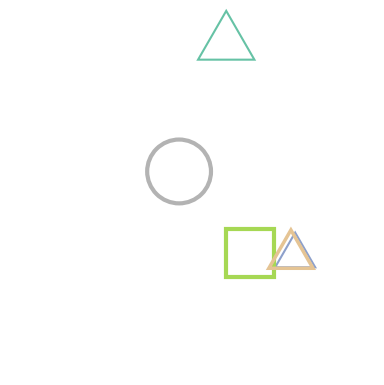[{"shape": "triangle", "thickness": 1.5, "radius": 0.42, "center": [0.588, 0.887]}, {"shape": "triangle", "thickness": 1.5, "radius": 0.3, "center": [0.767, 0.336]}, {"shape": "square", "thickness": 3, "radius": 0.31, "center": [0.65, 0.343]}, {"shape": "triangle", "thickness": 2.5, "radius": 0.33, "center": [0.756, 0.336]}, {"shape": "circle", "thickness": 3, "radius": 0.41, "center": [0.465, 0.555]}]